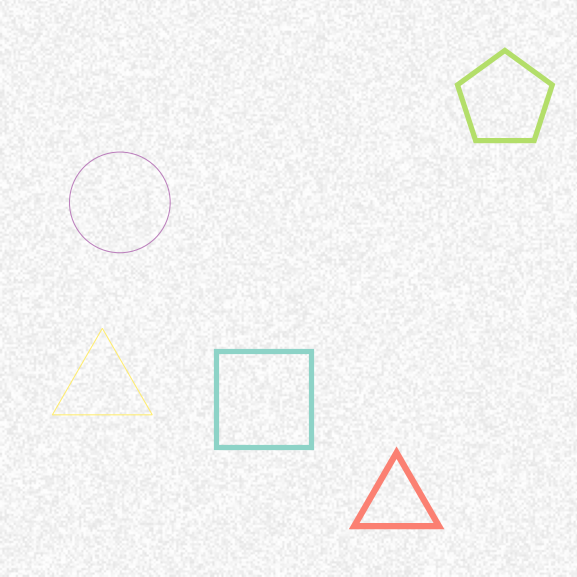[{"shape": "square", "thickness": 2.5, "radius": 0.41, "center": [0.456, 0.308]}, {"shape": "triangle", "thickness": 3, "radius": 0.42, "center": [0.687, 0.13]}, {"shape": "pentagon", "thickness": 2.5, "radius": 0.43, "center": [0.874, 0.825]}, {"shape": "circle", "thickness": 0.5, "radius": 0.44, "center": [0.208, 0.649]}, {"shape": "triangle", "thickness": 0.5, "radius": 0.5, "center": [0.177, 0.331]}]